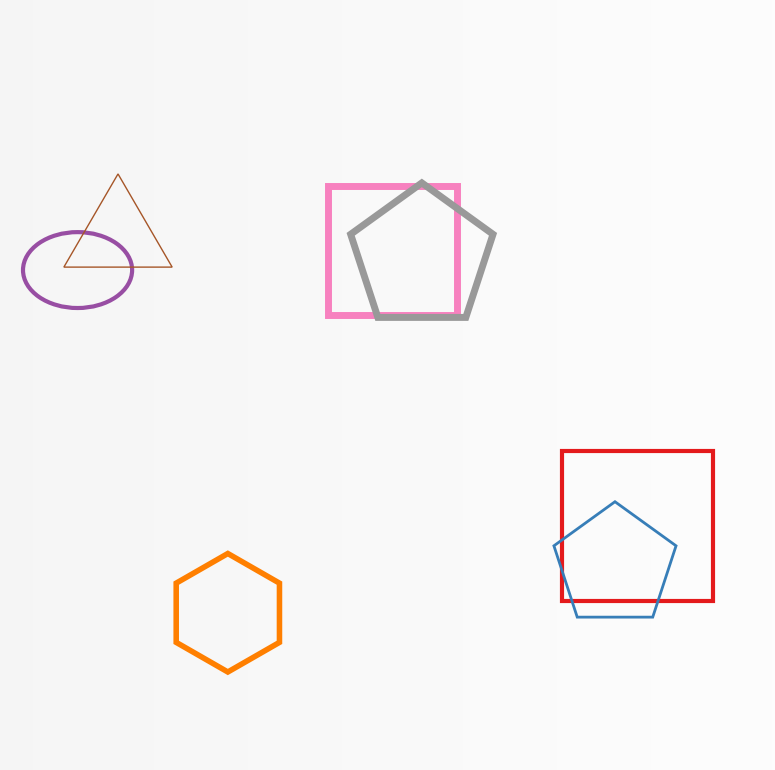[{"shape": "square", "thickness": 1.5, "radius": 0.49, "center": [0.823, 0.317]}, {"shape": "pentagon", "thickness": 1, "radius": 0.41, "center": [0.794, 0.266]}, {"shape": "oval", "thickness": 1.5, "radius": 0.35, "center": [0.1, 0.649]}, {"shape": "hexagon", "thickness": 2, "radius": 0.38, "center": [0.294, 0.204]}, {"shape": "triangle", "thickness": 0.5, "radius": 0.4, "center": [0.152, 0.693]}, {"shape": "square", "thickness": 2.5, "radius": 0.42, "center": [0.506, 0.675]}, {"shape": "pentagon", "thickness": 2.5, "radius": 0.48, "center": [0.544, 0.666]}]